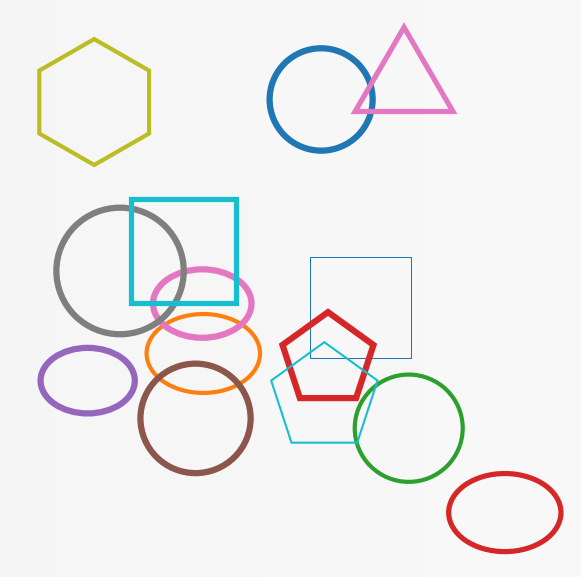[{"shape": "circle", "thickness": 3, "radius": 0.44, "center": [0.552, 0.827]}, {"shape": "square", "thickness": 0.5, "radius": 0.43, "center": [0.62, 0.467]}, {"shape": "oval", "thickness": 2, "radius": 0.49, "center": [0.35, 0.387]}, {"shape": "circle", "thickness": 2, "radius": 0.46, "center": [0.703, 0.258]}, {"shape": "oval", "thickness": 2.5, "radius": 0.48, "center": [0.869, 0.112]}, {"shape": "pentagon", "thickness": 3, "radius": 0.41, "center": [0.564, 0.376]}, {"shape": "oval", "thickness": 3, "radius": 0.41, "center": [0.151, 0.34]}, {"shape": "circle", "thickness": 3, "radius": 0.47, "center": [0.336, 0.275]}, {"shape": "oval", "thickness": 3, "radius": 0.42, "center": [0.348, 0.474]}, {"shape": "triangle", "thickness": 2.5, "radius": 0.49, "center": [0.695, 0.855]}, {"shape": "circle", "thickness": 3, "radius": 0.55, "center": [0.207, 0.53]}, {"shape": "hexagon", "thickness": 2, "radius": 0.54, "center": [0.162, 0.822]}, {"shape": "square", "thickness": 2.5, "radius": 0.45, "center": [0.315, 0.565]}, {"shape": "pentagon", "thickness": 1, "radius": 0.48, "center": [0.558, 0.31]}]